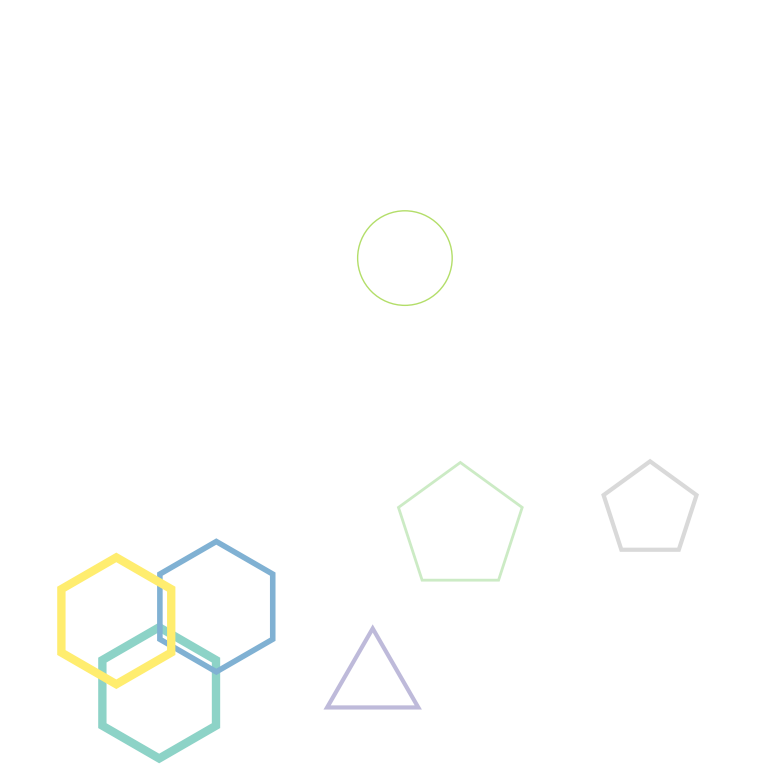[{"shape": "hexagon", "thickness": 3, "radius": 0.43, "center": [0.207, 0.1]}, {"shape": "triangle", "thickness": 1.5, "radius": 0.34, "center": [0.484, 0.115]}, {"shape": "hexagon", "thickness": 2, "radius": 0.42, "center": [0.281, 0.212]}, {"shape": "circle", "thickness": 0.5, "radius": 0.31, "center": [0.526, 0.665]}, {"shape": "pentagon", "thickness": 1.5, "radius": 0.32, "center": [0.844, 0.337]}, {"shape": "pentagon", "thickness": 1, "radius": 0.42, "center": [0.598, 0.315]}, {"shape": "hexagon", "thickness": 3, "radius": 0.41, "center": [0.151, 0.194]}]